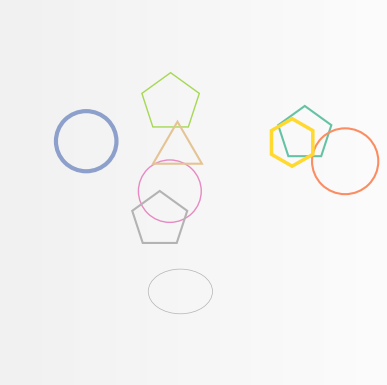[{"shape": "pentagon", "thickness": 1.5, "radius": 0.36, "center": [0.787, 0.653]}, {"shape": "circle", "thickness": 1.5, "radius": 0.43, "center": [0.891, 0.581]}, {"shape": "circle", "thickness": 3, "radius": 0.39, "center": [0.222, 0.633]}, {"shape": "circle", "thickness": 1, "radius": 0.41, "center": [0.438, 0.503]}, {"shape": "pentagon", "thickness": 1, "radius": 0.39, "center": [0.44, 0.733]}, {"shape": "hexagon", "thickness": 2.5, "radius": 0.31, "center": [0.754, 0.63]}, {"shape": "triangle", "thickness": 1.5, "radius": 0.36, "center": [0.458, 0.611]}, {"shape": "pentagon", "thickness": 1.5, "radius": 0.37, "center": [0.412, 0.429]}, {"shape": "oval", "thickness": 0.5, "radius": 0.41, "center": [0.465, 0.243]}]